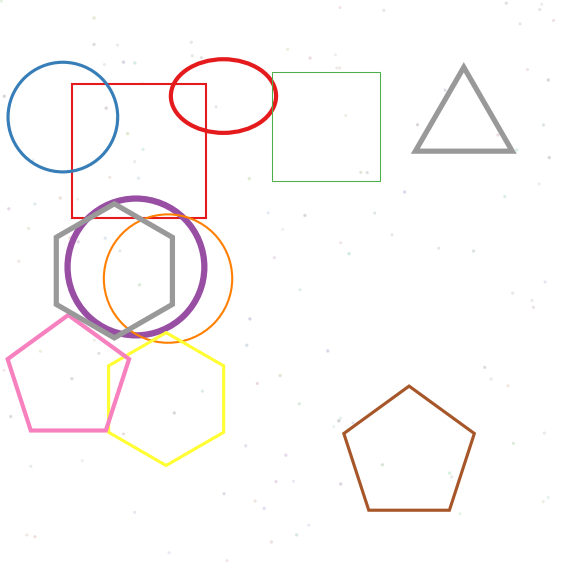[{"shape": "square", "thickness": 1, "radius": 0.58, "center": [0.24, 0.737]}, {"shape": "oval", "thickness": 2, "radius": 0.46, "center": [0.387, 0.833]}, {"shape": "circle", "thickness": 1.5, "radius": 0.47, "center": [0.109, 0.796]}, {"shape": "square", "thickness": 0.5, "radius": 0.47, "center": [0.564, 0.78]}, {"shape": "circle", "thickness": 3, "radius": 0.59, "center": [0.235, 0.537]}, {"shape": "circle", "thickness": 1, "radius": 0.56, "center": [0.291, 0.517]}, {"shape": "hexagon", "thickness": 1.5, "radius": 0.58, "center": [0.288, 0.308]}, {"shape": "pentagon", "thickness": 1.5, "radius": 0.59, "center": [0.708, 0.212]}, {"shape": "pentagon", "thickness": 2, "radius": 0.55, "center": [0.118, 0.343]}, {"shape": "triangle", "thickness": 2.5, "radius": 0.48, "center": [0.803, 0.786]}, {"shape": "hexagon", "thickness": 2.5, "radius": 0.58, "center": [0.198, 0.53]}]